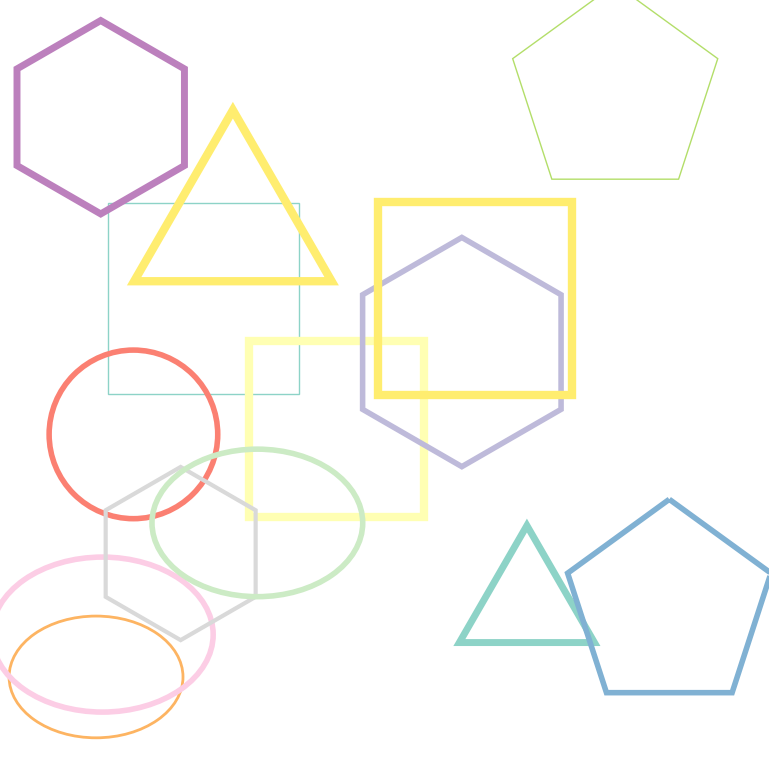[{"shape": "square", "thickness": 0.5, "radius": 0.62, "center": [0.264, 0.612]}, {"shape": "triangle", "thickness": 2.5, "radius": 0.51, "center": [0.684, 0.216]}, {"shape": "square", "thickness": 3, "radius": 0.57, "center": [0.437, 0.443]}, {"shape": "hexagon", "thickness": 2, "radius": 0.74, "center": [0.6, 0.543]}, {"shape": "circle", "thickness": 2, "radius": 0.55, "center": [0.173, 0.436]}, {"shape": "pentagon", "thickness": 2, "radius": 0.69, "center": [0.869, 0.213]}, {"shape": "oval", "thickness": 1, "radius": 0.56, "center": [0.125, 0.121]}, {"shape": "pentagon", "thickness": 0.5, "radius": 0.7, "center": [0.799, 0.881]}, {"shape": "oval", "thickness": 2, "radius": 0.72, "center": [0.133, 0.176]}, {"shape": "hexagon", "thickness": 1.5, "radius": 0.56, "center": [0.235, 0.281]}, {"shape": "hexagon", "thickness": 2.5, "radius": 0.63, "center": [0.131, 0.848]}, {"shape": "oval", "thickness": 2, "radius": 0.68, "center": [0.334, 0.321]}, {"shape": "square", "thickness": 3, "radius": 0.63, "center": [0.617, 0.613]}, {"shape": "triangle", "thickness": 3, "radius": 0.74, "center": [0.302, 0.709]}]